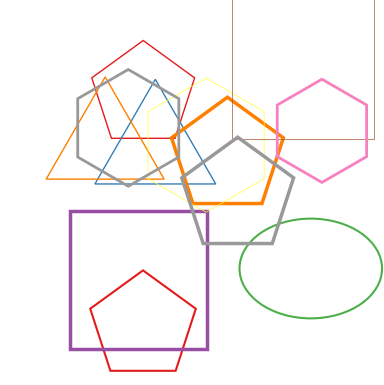[{"shape": "pentagon", "thickness": 1.5, "radius": 0.72, "center": [0.371, 0.154]}, {"shape": "pentagon", "thickness": 1, "radius": 0.7, "center": [0.372, 0.754]}, {"shape": "triangle", "thickness": 1, "radius": 0.91, "center": [0.403, 0.613]}, {"shape": "oval", "thickness": 1.5, "radius": 0.93, "center": [0.807, 0.303]}, {"shape": "square", "thickness": 2.5, "radius": 0.89, "center": [0.36, 0.273]}, {"shape": "triangle", "thickness": 1, "radius": 0.88, "center": [0.273, 0.623]}, {"shape": "pentagon", "thickness": 2.5, "radius": 0.76, "center": [0.591, 0.595]}, {"shape": "hexagon", "thickness": 0.5, "radius": 0.87, "center": [0.535, 0.623]}, {"shape": "square", "thickness": 0.5, "radius": 0.92, "center": [0.786, 0.824]}, {"shape": "hexagon", "thickness": 2, "radius": 0.67, "center": [0.836, 0.66]}, {"shape": "pentagon", "thickness": 2.5, "radius": 0.76, "center": [0.617, 0.491]}, {"shape": "hexagon", "thickness": 2, "radius": 0.76, "center": [0.333, 0.668]}]